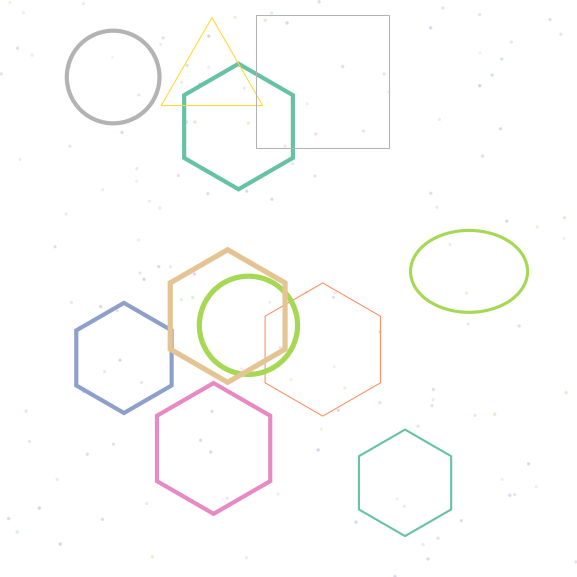[{"shape": "hexagon", "thickness": 2, "radius": 0.54, "center": [0.413, 0.78]}, {"shape": "hexagon", "thickness": 1, "radius": 0.46, "center": [0.701, 0.163]}, {"shape": "hexagon", "thickness": 0.5, "radius": 0.58, "center": [0.559, 0.394]}, {"shape": "hexagon", "thickness": 2, "radius": 0.48, "center": [0.215, 0.379]}, {"shape": "hexagon", "thickness": 2, "radius": 0.57, "center": [0.37, 0.223]}, {"shape": "oval", "thickness": 1.5, "radius": 0.51, "center": [0.812, 0.529]}, {"shape": "circle", "thickness": 2.5, "radius": 0.43, "center": [0.43, 0.436]}, {"shape": "triangle", "thickness": 0.5, "radius": 0.51, "center": [0.367, 0.867]}, {"shape": "hexagon", "thickness": 2.5, "radius": 0.57, "center": [0.394, 0.452]}, {"shape": "square", "thickness": 0.5, "radius": 0.58, "center": [0.558, 0.858]}, {"shape": "circle", "thickness": 2, "radius": 0.4, "center": [0.196, 0.866]}]